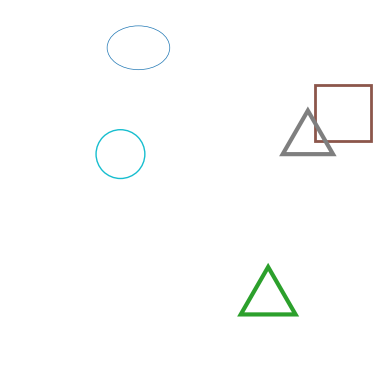[{"shape": "oval", "thickness": 0.5, "radius": 0.41, "center": [0.36, 0.876]}, {"shape": "triangle", "thickness": 3, "radius": 0.41, "center": [0.696, 0.224]}, {"shape": "square", "thickness": 2, "radius": 0.36, "center": [0.892, 0.706]}, {"shape": "triangle", "thickness": 3, "radius": 0.38, "center": [0.8, 0.637]}, {"shape": "circle", "thickness": 1, "radius": 0.32, "center": [0.313, 0.6]}]